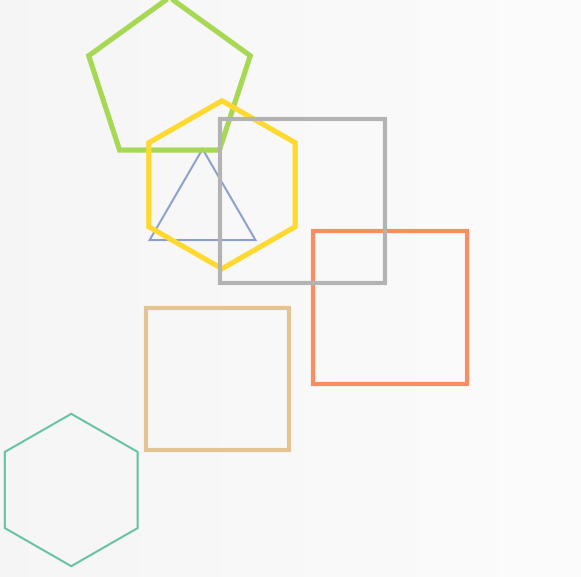[{"shape": "hexagon", "thickness": 1, "radius": 0.66, "center": [0.123, 0.151]}, {"shape": "square", "thickness": 2, "radius": 0.66, "center": [0.671, 0.467]}, {"shape": "triangle", "thickness": 1, "radius": 0.53, "center": [0.348, 0.636]}, {"shape": "pentagon", "thickness": 2.5, "radius": 0.73, "center": [0.292, 0.858]}, {"shape": "hexagon", "thickness": 2.5, "radius": 0.73, "center": [0.382, 0.679]}, {"shape": "square", "thickness": 2, "radius": 0.61, "center": [0.375, 0.343]}, {"shape": "square", "thickness": 2, "radius": 0.71, "center": [0.52, 0.651]}]